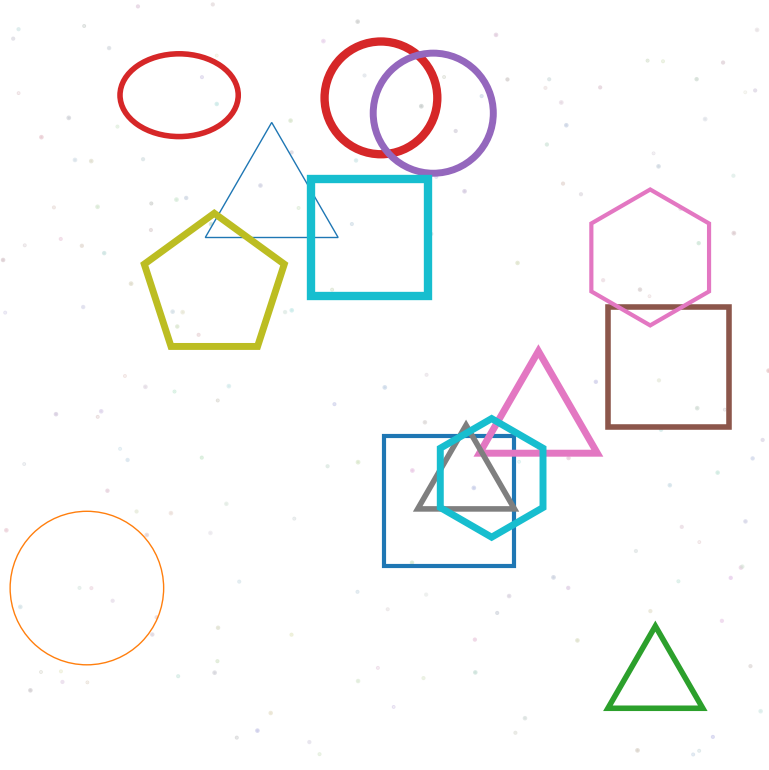[{"shape": "square", "thickness": 1.5, "radius": 0.42, "center": [0.583, 0.349]}, {"shape": "triangle", "thickness": 0.5, "radius": 0.5, "center": [0.353, 0.741]}, {"shape": "circle", "thickness": 0.5, "radius": 0.5, "center": [0.113, 0.236]}, {"shape": "triangle", "thickness": 2, "radius": 0.36, "center": [0.851, 0.116]}, {"shape": "oval", "thickness": 2, "radius": 0.38, "center": [0.233, 0.876]}, {"shape": "circle", "thickness": 3, "radius": 0.37, "center": [0.495, 0.873]}, {"shape": "circle", "thickness": 2.5, "radius": 0.39, "center": [0.563, 0.853]}, {"shape": "square", "thickness": 2, "radius": 0.39, "center": [0.868, 0.523]}, {"shape": "triangle", "thickness": 2.5, "radius": 0.44, "center": [0.699, 0.456]}, {"shape": "hexagon", "thickness": 1.5, "radius": 0.44, "center": [0.844, 0.666]}, {"shape": "triangle", "thickness": 2, "radius": 0.36, "center": [0.605, 0.375]}, {"shape": "pentagon", "thickness": 2.5, "radius": 0.48, "center": [0.278, 0.627]}, {"shape": "square", "thickness": 3, "radius": 0.38, "center": [0.48, 0.692]}, {"shape": "hexagon", "thickness": 2.5, "radius": 0.39, "center": [0.639, 0.379]}]